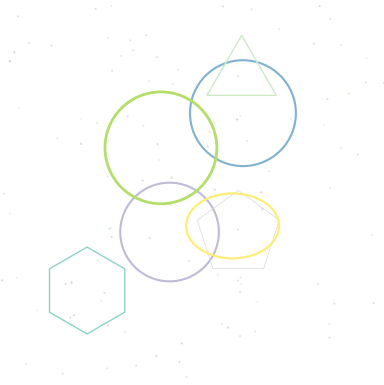[{"shape": "hexagon", "thickness": 1, "radius": 0.56, "center": [0.226, 0.245]}, {"shape": "circle", "thickness": 1.5, "radius": 0.64, "center": [0.44, 0.397]}, {"shape": "circle", "thickness": 1.5, "radius": 0.69, "center": [0.631, 0.706]}, {"shape": "circle", "thickness": 2, "radius": 0.73, "center": [0.418, 0.616]}, {"shape": "pentagon", "thickness": 0.5, "radius": 0.56, "center": [0.619, 0.393]}, {"shape": "triangle", "thickness": 1, "radius": 0.52, "center": [0.628, 0.804]}, {"shape": "oval", "thickness": 1.5, "radius": 0.6, "center": [0.604, 0.413]}]